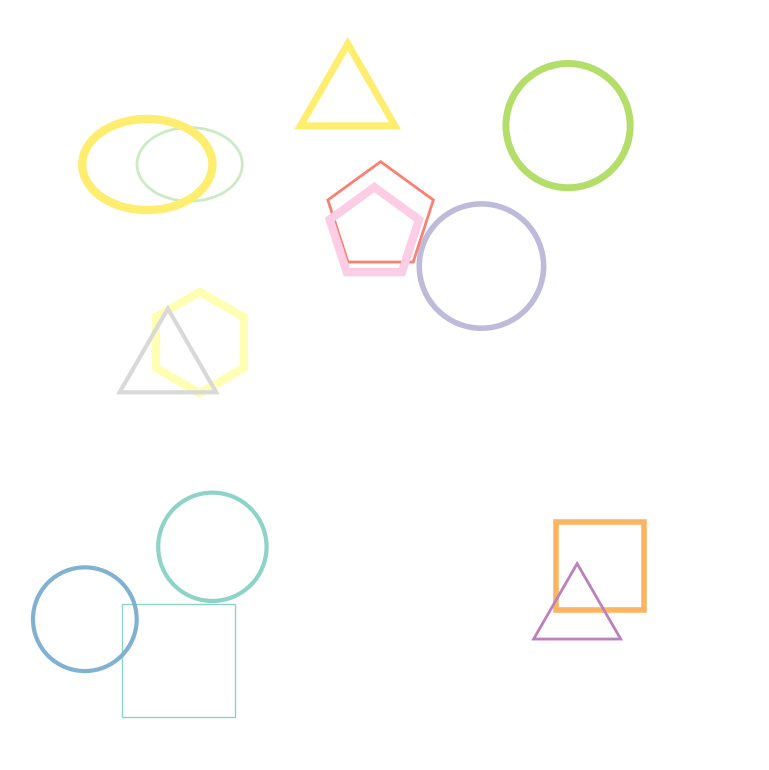[{"shape": "square", "thickness": 0.5, "radius": 0.37, "center": [0.232, 0.142]}, {"shape": "circle", "thickness": 1.5, "radius": 0.35, "center": [0.276, 0.29]}, {"shape": "hexagon", "thickness": 3, "radius": 0.33, "center": [0.26, 0.555]}, {"shape": "circle", "thickness": 2, "radius": 0.4, "center": [0.625, 0.654]}, {"shape": "pentagon", "thickness": 1, "radius": 0.36, "center": [0.494, 0.718]}, {"shape": "circle", "thickness": 1.5, "radius": 0.34, "center": [0.11, 0.196]}, {"shape": "square", "thickness": 2, "radius": 0.29, "center": [0.779, 0.265]}, {"shape": "circle", "thickness": 2.5, "radius": 0.4, "center": [0.738, 0.837]}, {"shape": "pentagon", "thickness": 3, "radius": 0.3, "center": [0.486, 0.696]}, {"shape": "triangle", "thickness": 1.5, "radius": 0.36, "center": [0.218, 0.527]}, {"shape": "triangle", "thickness": 1, "radius": 0.33, "center": [0.75, 0.203]}, {"shape": "oval", "thickness": 1, "radius": 0.34, "center": [0.246, 0.787]}, {"shape": "triangle", "thickness": 2.5, "radius": 0.35, "center": [0.452, 0.872]}, {"shape": "oval", "thickness": 3, "radius": 0.42, "center": [0.191, 0.786]}]